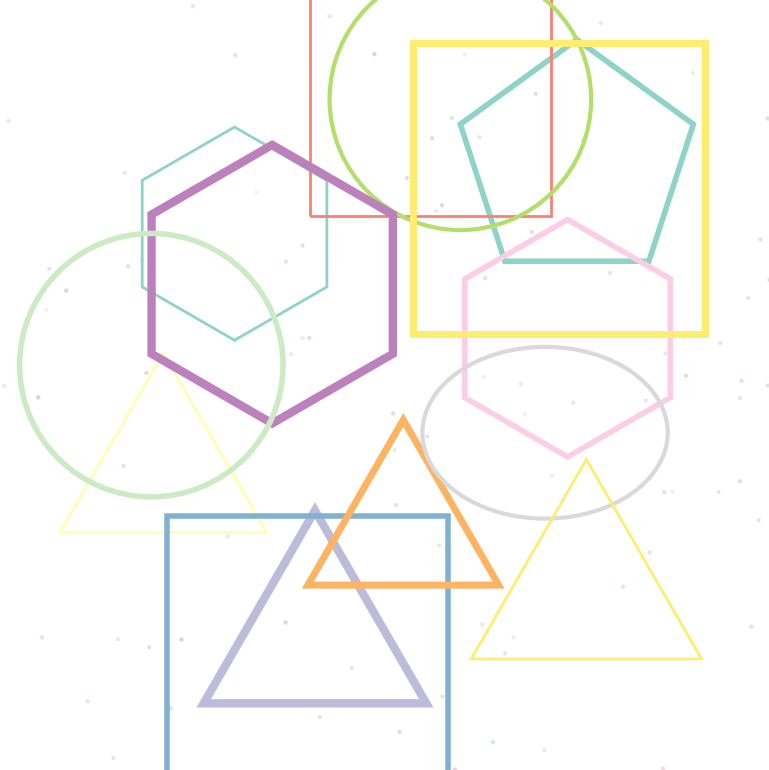[{"shape": "pentagon", "thickness": 2, "radius": 0.8, "center": [0.749, 0.789]}, {"shape": "hexagon", "thickness": 1, "radius": 0.69, "center": [0.305, 0.697]}, {"shape": "triangle", "thickness": 1, "radius": 0.78, "center": [0.212, 0.386]}, {"shape": "triangle", "thickness": 3, "radius": 0.83, "center": [0.409, 0.17]}, {"shape": "square", "thickness": 1, "radius": 0.78, "center": [0.559, 0.876]}, {"shape": "square", "thickness": 2, "radius": 0.91, "center": [0.399, 0.147]}, {"shape": "triangle", "thickness": 2.5, "radius": 0.72, "center": [0.524, 0.312]}, {"shape": "circle", "thickness": 1.5, "radius": 0.85, "center": [0.598, 0.871]}, {"shape": "hexagon", "thickness": 2, "radius": 0.77, "center": [0.737, 0.561]}, {"shape": "oval", "thickness": 1.5, "radius": 0.8, "center": [0.708, 0.438]}, {"shape": "hexagon", "thickness": 3, "radius": 0.9, "center": [0.354, 0.631]}, {"shape": "circle", "thickness": 2, "radius": 0.86, "center": [0.197, 0.526]}, {"shape": "triangle", "thickness": 1, "radius": 0.86, "center": [0.762, 0.231]}, {"shape": "square", "thickness": 2.5, "radius": 0.95, "center": [0.726, 0.755]}]